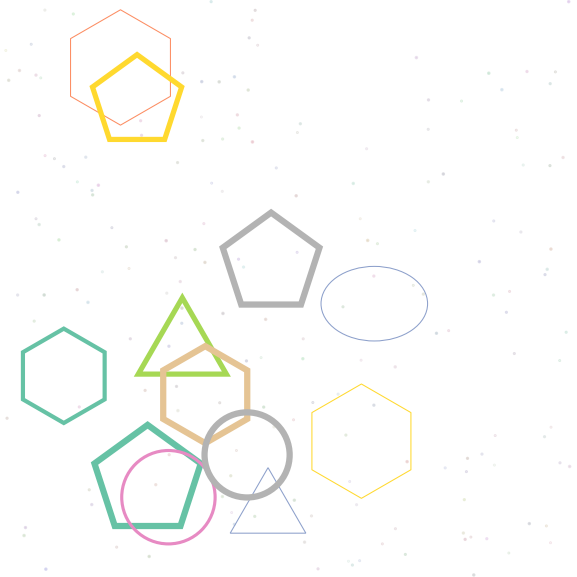[{"shape": "pentagon", "thickness": 3, "radius": 0.48, "center": [0.256, 0.167]}, {"shape": "hexagon", "thickness": 2, "radius": 0.41, "center": [0.11, 0.348]}, {"shape": "hexagon", "thickness": 0.5, "radius": 0.5, "center": [0.209, 0.882]}, {"shape": "oval", "thickness": 0.5, "radius": 0.46, "center": [0.648, 0.473]}, {"shape": "triangle", "thickness": 0.5, "radius": 0.38, "center": [0.464, 0.114]}, {"shape": "circle", "thickness": 1.5, "radius": 0.4, "center": [0.292, 0.138]}, {"shape": "triangle", "thickness": 2.5, "radius": 0.44, "center": [0.316, 0.395]}, {"shape": "hexagon", "thickness": 0.5, "radius": 0.49, "center": [0.626, 0.235]}, {"shape": "pentagon", "thickness": 2.5, "radius": 0.41, "center": [0.237, 0.823]}, {"shape": "hexagon", "thickness": 3, "radius": 0.42, "center": [0.355, 0.316]}, {"shape": "circle", "thickness": 3, "radius": 0.37, "center": [0.428, 0.211]}, {"shape": "pentagon", "thickness": 3, "radius": 0.44, "center": [0.469, 0.543]}]